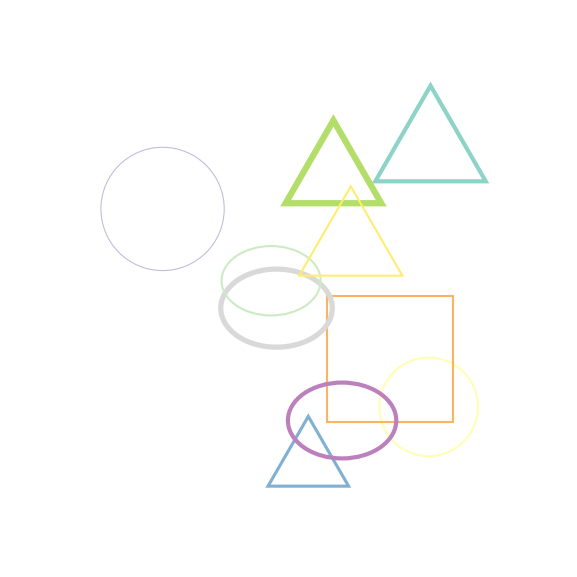[{"shape": "triangle", "thickness": 2, "radius": 0.55, "center": [0.745, 0.74]}, {"shape": "circle", "thickness": 1, "radius": 0.43, "center": [0.742, 0.295]}, {"shape": "circle", "thickness": 0.5, "radius": 0.53, "center": [0.281, 0.637]}, {"shape": "triangle", "thickness": 1.5, "radius": 0.4, "center": [0.534, 0.198]}, {"shape": "square", "thickness": 1, "radius": 0.55, "center": [0.676, 0.377]}, {"shape": "triangle", "thickness": 3, "radius": 0.48, "center": [0.577, 0.695]}, {"shape": "oval", "thickness": 2.5, "radius": 0.48, "center": [0.479, 0.466]}, {"shape": "oval", "thickness": 2, "radius": 0.47, "center": [0.592, 0.271]}, {"shape": "oval", "thickness": 1, "radius": 0.43, "center": [0.469, 0.513]}, {"shape": "triangle", "thickness": 1, "radius": 0.52, "center": [0.607, 0.573]}]